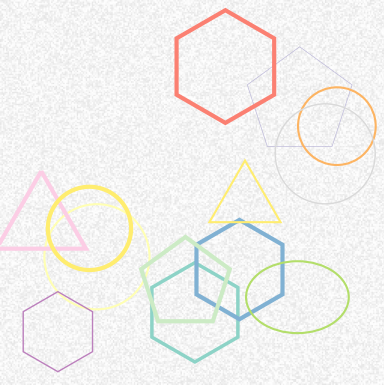[{"shape": "hexagon", "thickness": 2.5, "radius": 0.64, "center": [0.506, 0.189]}, {"shape": "circle", "thickness": 1.5, "radius": 0.68, "center": [0.252, 0.333]}, {"shape": "pentagon", "thickness": 0.5, "radius": 0.72, "center": [0.778, 0.735]}, {"shape": "hexagon", "thickness": 3, "radius": 0.73, "center": [0.585, 0.827]}, {"shape": "hexagon", "thickness": 3, "radius": 0.64, "center": [0.622, 0.3]}, {"shape": "circle", "thickness": 1.5, "radius": 0.5, "center": [0.875, 0.672]}, {"shape": "oval", "thickness": 1.5, "radius": 0.67, "center": [0.773, 0.228]}, {"shape": "triangle", "thickness": 3, "radius": 0.67, "center": [0.107, 0.421]}, {"shape": "circle", "thickness": 1, "radius": 0.65, "center": [0.845, 0.6]}, {"shape": "hexagon", "thickness": 1, "radius": 0.52, "center": [0.15, 0.138]}, {"shape": "pentagon", "thickness": 3, "radius": 0.6, "center": [0.482, 0.263]}, {"shape": "circle", "thickness": 3, "radius": 0.54, "center": [0.232, 0.407]}, {"shape": "triangle", "thickness": 1.5, "radius": 0.53, "center": [0.636, 0.476]}]